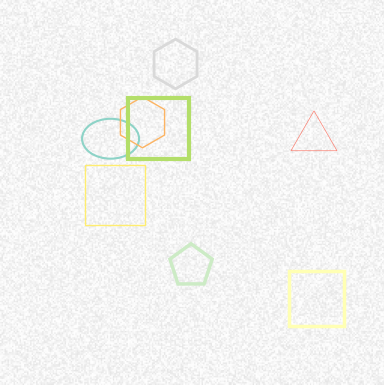[{"shape": "oval", "thickness": 1.5, "radius": 0.37, "center": [0.287, 0.64]}, {"shape": "square", "thickness": 2.5, "radius": 0.36, "center": [0.822, 0.224]}, {"shape": "triangle", "thickness": 0.5, "radius": 0.35, "center": [0.816, 0.643]}, {"shape": "hexagon", "thickness": 1, "radius": 0.33, "center": [0.37, 0.682]}, {"shape": "square", "thickness": 3, "radius": 0.4, "center": [0.412, 0.666]}, {"shape": "hexagon", "thickness": 2, "radius": 0.32, "center": [0.456, 0.834]}, {"shape": "pentagon", "thickness": 2.5, "radius": 0.29, "center": [0.496, 0.309]}, {"shape": "square", "thickness": 1, "radius": 0.39, "center": [0.299, 0.493]}]